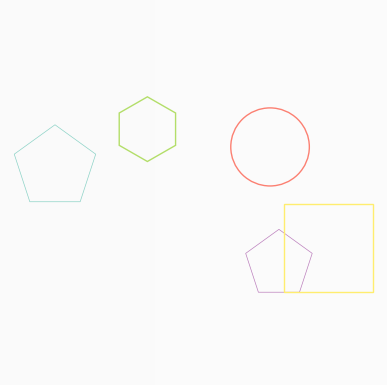[{"shape": "pentagon", "thickness": 0.5, "radius": 0.55, "center": [0.142, 0.565]}, {"shape": "circle", "thickness": 1, "radius": 0.51, "center": [0.697, 0.618]}, {"shape": "hexagon", "thickness": 1, "radius": 0.42, "center": [0.38, 0.665]}, {"shape": "pentagon", "thickness": 0.5, "radius": 0.45, "center": [0.72, 0.314]}, {"shape": "square", "thickness": 1, "radius": 0.58, "center": [0.849, 0.356]}]